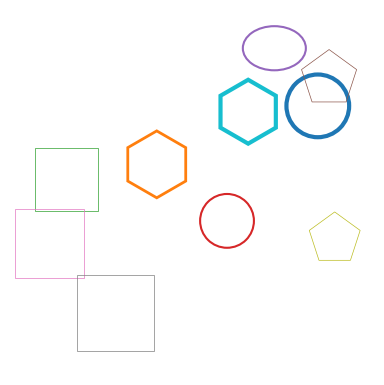[{"shape": "circle", "thickness": 3, "radius": 0.41, "center": [0.825, 0.725]}, {"shape": "hexagon", "thickness": 2, "radius": 0.43, "center": [0.407, 0.573]}, {"shape": "square", "thickness": 0.5, "radius": 0.41, "center": [0.173, 0.534]}, {"shape": "circle", "thickness": 1.5, "radius": 0.35, "center": [0.59, 0.426]}, {"shape": "oval", "thickness": 1.5, "radius": 0.41, "center": [0.713, 0.875]}, {"shape": "pentagon", "thickness": 0.5, "radius": 0.38, "center": [0.855, 0.796]}, {"shape": "square", "thickness": 0.5, "radius": 0.45, "center": [0.129, 0.367]}, {"shape": "square", "thickness": 0.5, "radius": 0.5, "center": [0.3, 0.187]}, {"shape": "pentagon", "thickness": 0.5, "radius": 0.35, "center": [0.869, 0.38]}, {"shape": "hexagon", "thickness": 3, "radius": 0.41, "center": [0.645, 0.71]}]